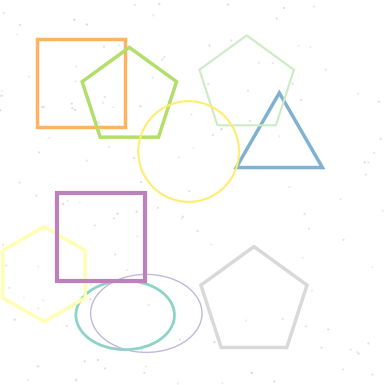[{"shape": "oval", "thickness": 2, "radius": 0.64, "center": [0.325, 0.181]}, {"shape": "hexagon", "thickness": 2.5, "radius": 0.62, "center": [0.114, 0.288]}, {"shape": "oval", "thickness": 1, "radius": 0.72, "center": [0.38, 0.186]}, {"shape": "triangle", "thickness": 2.5, "radius": 0.65, "center": [0.726, 0.629]}, {"shape": "square", "thickness": 2.5, "radius": 0.57, "center": [0.21, 0.785]}, {"shape": "pentagon", "thickness": 2.5, "radius": 0.64, "center": [0.336, 0.748]}, {"shape": "pentagon", "thickness": 2.5, "radius": 0.72, "center": [0.66, 0.215]}, {"shape": "square", "thickness": 3, "radius": 0.57, "center": [0.263, 0.385]}, {"shape": "pentagon", "thickness": 1.5, "radius": 0.65, "center": [0.641, 0.779]}, {"shape": "circle", "thickness": 1.5, "radius": 0.65, "center": [0.49, 0.606]}]